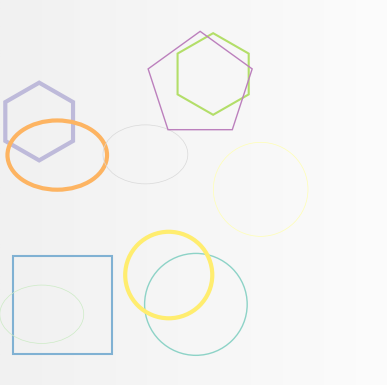[{"shape": "circle", "thickness": 1, "radius": 0.66, "center": [0.506, 0.209]}, {"shape": "circle", "thickness": 0.5, "radius": 0.61, "center": [0.673, 0.508]}, {"shape": "hexagon", "thickness": 3, "radius": 0.5, "center": [0.101, 0.684]}, {"shape": "square", "thickness": 1.5, "radius": 0.63, "center": [0.161, 0.207]}, {"shape": "oval", "thickness": 3, "radius": 0.64, "center": [0.148, 0.597]}, {"shape": "hexagon", "thickness": 1.5, "radius": 0.53, "center": [0.55, 0.808]}, {"shape": "oval", "thickness": 0.5, "radius": 0.55, "center": [0.375, 0.599]}, {"shape": "pentagon", "thickness": 1, "radius": 0.71, "center": [0.517, 0.777]}, {"shape": "oval", "thickness": 0.5, "radius": 0.54, "center": [0.108, 0.184]}, {"shape": "circle", "thickness": 3, "radius": 0.56, "center": [0.435, 0.286]}]